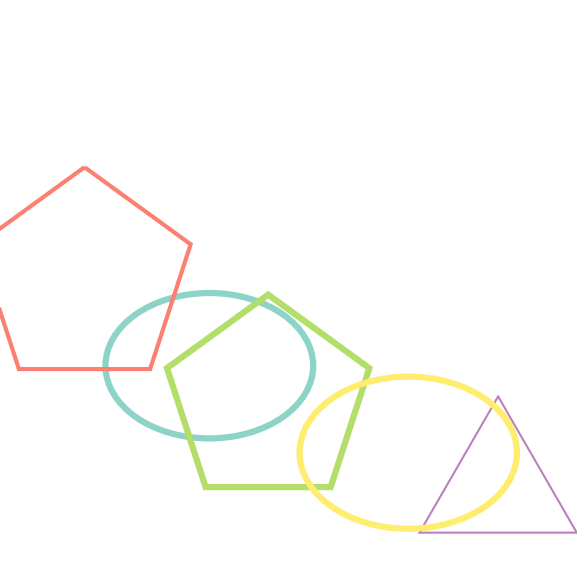[{"shape": "oval", "thickness": 3, "radius": 0.9, "center": [0.362, 0.366]}, {"shape": "pentagon", "thickness": 2, "radius": 0.97, "center": [0.146, 0.516]}, {"shape": "pentagon", "thickness": 3, "radius": 0.92, "center": [0.464, 0.305]}, {"shape": "triangle", "thickness": 1, "radius": 0.79, "center": [0.863, 0.155]}, {"shape": "oval", "thickness": 3, "radius": 0.94, "center": [0.707, 0.215]}]